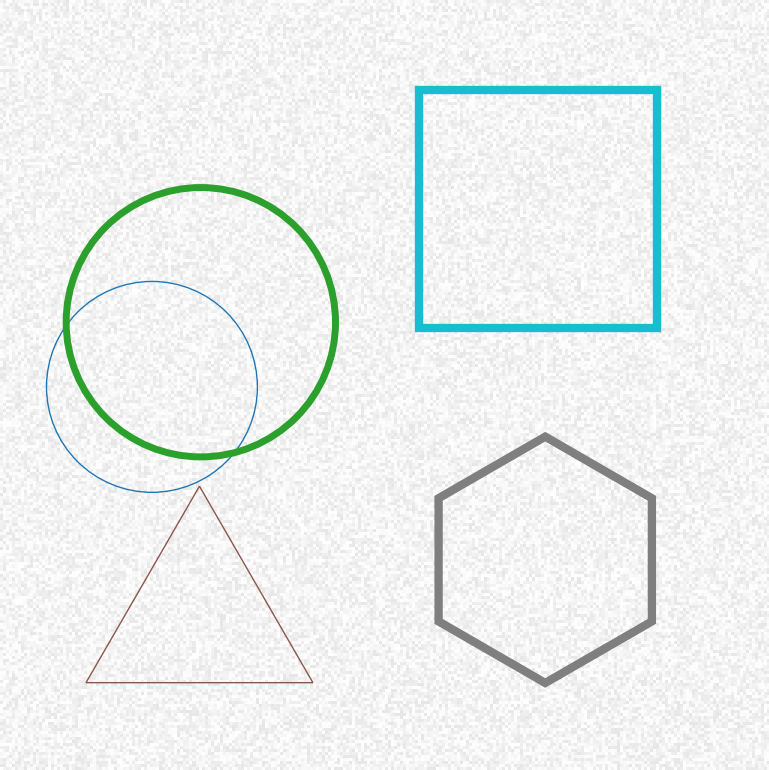[{"shape": "circle", "thickness": 0.5, "radius": 0.68, "center": [0.197, 0.498]}, {"shape": "circle", "thickness": 2.5, "radius": 0.87, "center": [0.261, 0.582]}, {"shape": "triangle", "thickness": 0.5, "radius": 0.85, "center": [0.259, 0.198]}, {"shape": "hexagon", "thickness": 3, "radius": 0.8, "center": [0.708, 0.273]}, {"shape": "square", "thickness": 3, "radius": 0.77, "center": [0.699, 0.728]}]